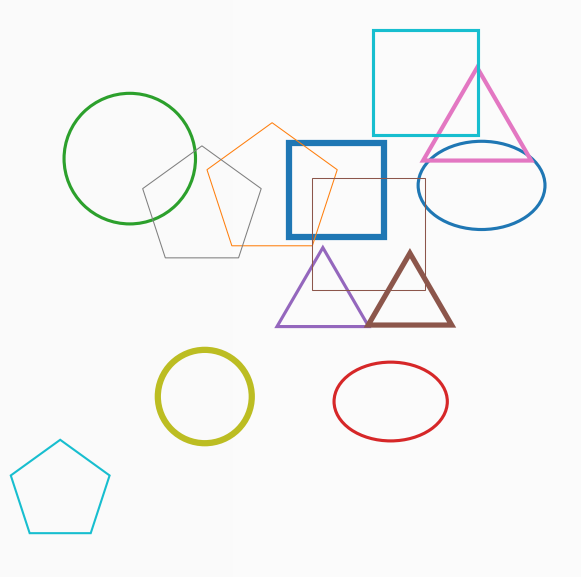[{"shape": "oval", "thickness": 1.5, "radius": 0.55, "center": [0.828, 0.678]}, {"shape": "square", "thickness": 3, "radius": 0.41, "center": [0.579, 0.67]}, {"shape": "pentagon", "thickness": 0.5, "radius": 0.59, "center": [0.468, 0.669]}, {"shape": "circle", "thickness": 1.5, "radius": 0.57, "center": [0.223, 0.724]}, {"shape": "oval", "thickness": 1.5, "radius": 0.49, "center": [0.672, 0.304]}, {"shape": "triangle", "thickness": 1.5, "radius": 0.46, "center": [0.555, 0.479]}, {"shape": "triangle", "thickness": 2.5, "radius": 0.41, "center": [0.705, 0.478]}, {"shape": "square", "thickness": 0.5, "radius": 0.49, "center": [0.634, 0.594]}, {"shape": "triangle", "thickness": 2, "radius": 0.54, "center": [0.821, 0.775]}, {"shape": "pentagon", "thickness": 0.5, "radius": 0.54, "center": [0.347, 0.639]}, {"shape": "circle", "thickness": 3, "radius": 0.4, "center": [0.352, 0.313]}, {"shape": "square", "thickness": 1.5, "radius": 0.45, "center": [0.732, 0.857]}, {"shape": "pentagon", "thickness": 1, "radius": 0.45, "center": [0.104, 0.148]}]